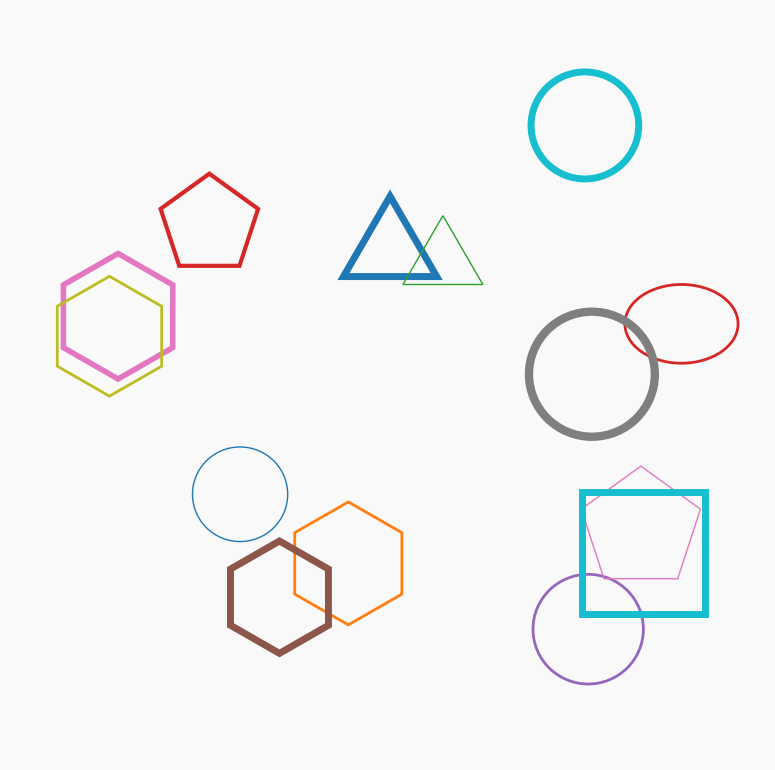[{"shape": "triangle", "thickness": 2.5, "radius": 0.35, "center": [0.503, 0.676]}, {"shape": "circle", "thickness": 0.5, "radius": 0.31, "center": [0.31, 0.358]}, {"shape": "hexagon", "thickness": 1, "radius": 0.4, "center": [0.449, 0.268]}, {"shape": "triangle", "thickness": 0.5, "radius": 0.3, "center": [0.572, 0.66]}, {"shape": "oval", "thickness": 1, "radius": 0.37, "center": [0.879, 0.579]}, {"shape": "pentagon", "thickness": 1.5, "radius": 0.33, "center": [0.27, 0.708]}, {"shape": "circle", "thickness": 1, "radius": 0.36, "center": [0.759, 0.183]}, {"shape": "hexagon", "thickness": 2.5, "radius": 0.36, "center": [0.361, 0.224]}, {"shape": "hexagon", "thickness": 2, "radius": 0.41, "center": [0.152, 0.589]}, {"shape": "pentagon", "thickness": 0.5, "radius": 0.4, "center": [0.827, 0.314]}, {"shape": "circle", "thickness": 3, "radius": 0.41, "center": [0.764, 0.514]}, {"shape": "hexagon", "thickness": 1, "radius": 0.39, "center": [0.141, 0.563]}, {"shape": "circle", "thickness": 2.5, "radius": 0.35, "center": [0.755, 0.837]}, {"shape": "square", "thickness": 2.5, "radius": 0.4, "center": [0.83, 0.282]}]